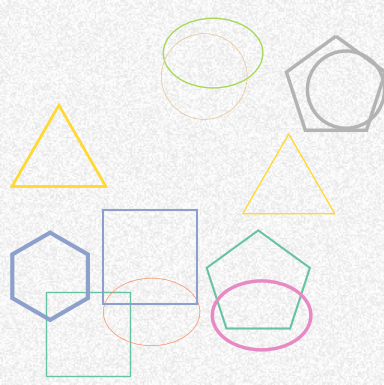[{"shape": "pentagon", "thickness": 1.5, "radius": 0.7, "center": [0.671, 0.261]}, {"shape": "square", "thickness": 1, "radius": 0.55, "center": [0.229, 0.132]}, {"shape": "oval", "thickness": 0.5, "radius": 0.63, "center": [0.394, 0.19]}, {"shape": "square", "thickness": 1.5, "radius": 0.61, "center": [0.39, 0.332]}, {"shape": "hexagon", "thickness": 3, "radius": 0.57, "center": [0.13, 0.282]}, {"shape": "oval", "thickness": 2.5, "radius": 0.64, "center": [0.679, 0.181]}, {"shape": "oval", "thickness": 1, "radius": 0.65, "center": [0.553, 0.862]}, {"shape": "triangle", "thickness": 2, "radius": 0.7, "center": [0.153, 0.586]}, {"shape": "triangle", "thickness": 1, "radius": 0.69, "center": [0.75, 0.514]}, {"shape": "circle", "thickness": 0.5, "radius": 0.56, "center": [0.531, 0.801]}, {"shape": "circle", "thickness": 2.5, "radius": 0.5, "center": [0.899, 0.767]}, {"shape": "pentagon", "thickness": 2.5, "radius": 0.68, "center": [0.872, 0.771]}]